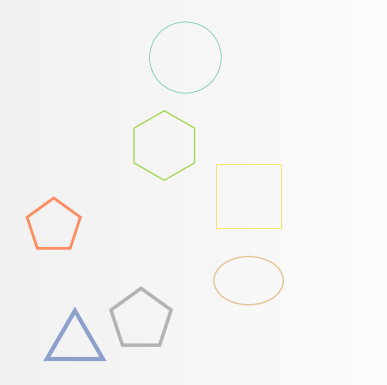[{"shape": "circle", "thickness": 0.5, "radius": 0.46, "center": [0.478, 0.851]}, {"shape": "pentagon", "thickness": 2, "radius": 0.36, "center": [0.139, 0.413]}, {"shape": "triangle", "thickness": 3, "radius": 0.42, "center": [0.193, 0.109]}, {"shape": "hexagon", "thickness": 1, "radius": 0.45, "center": [0.424, 0.622]}, {"shape": "square", "thickness": 0.5, "radius": 0.42, "center": [0.641, 0.491]}, {"shape": "oval", "thickness": 1, "radius": 0.45, "center": [0.642, 0.271]}, {"shape": "pentagon", "thickness": 2.5, "radius": 0.41, "center": [0.364, 0.17]}]